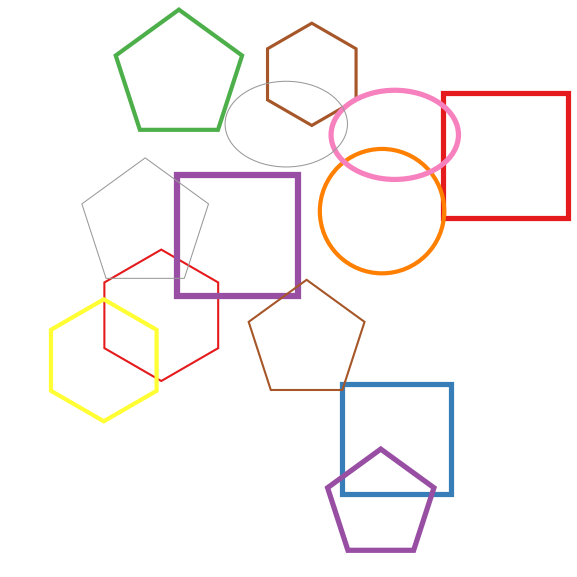[{"shape": "hexagon", "thickness": 1, "radius": 0.57, "center": [0.279, 0.453]}, {"shape": "square", "thickness": 2.5, "radius": 0.54, "center": [0.875, 0.73]}, {"shape": "square", "thickness": 2.5, "radius": 0.48, "center": [0.687, 0.239]}, {"shape": "pentagon", "thickness": 2, "radius": 0.58, "center": [0.31, 0.867]}, {"shape": "square", "thickness": 3, "radius": 0.52, "center": [0.411, 0.591]}, {"shape": "pentagon", "thickness": 2.5, "radius": 0.48, "center": [0.659, 0.125]}, {"shape": "circle", "thickness": 2, "radius": 0.54, "center": [0.662, 0.634]}, {"shape": "hexagon", "thickness": 2, "radius": 0.53, "center": [0.18, 0.375]}, {"shape": "hexagon", "thickness": 1.5, "radius": 0.44, "center": [0.54, 0.87]}, {"shape": "pentagon", "thickness": 1, "radius": 0.53, "center": [0.531, 0.409]}, {"shape": "oval", "thickness": 2.5, "radius": 0.55, "center": [0.684, 0.766]}, {"shape": "pentagon", "thickness": 0.5, "radius": 0.58, "center": [0.251, 0.61]}, {"shape": "oval", "thickness": 0.5, "radius": 0.53, "center": [0.496, 0.784]}]